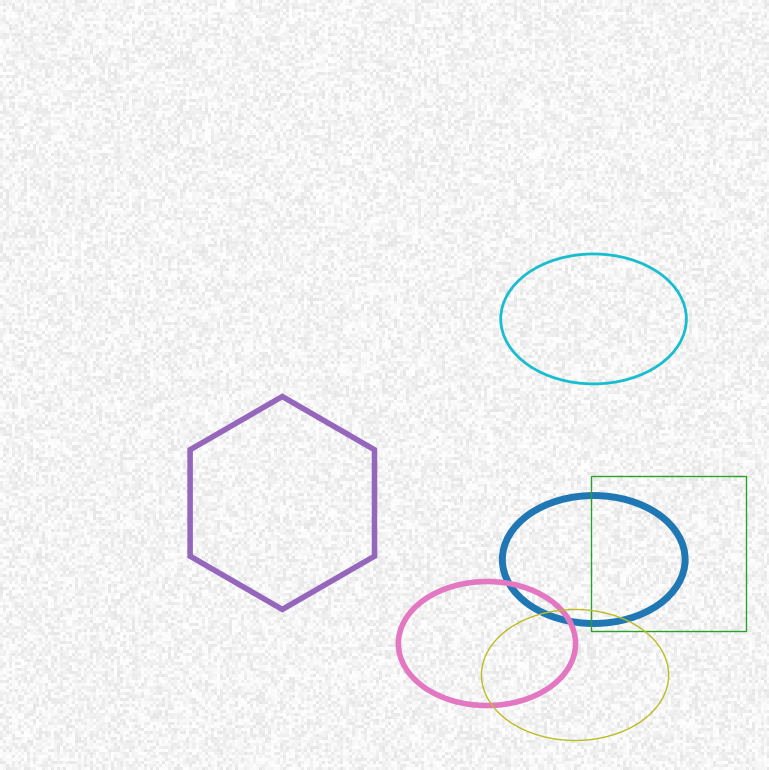[{"shape": "oval", "thickness": 2.5, "radius": 0.59, "center": [0.771, 0.273]}, {"shape": "square", "thickness": 0.5, "radius": 0.5, "center": [0.868, 0.281]}, {"shape": "hexagon", "thickness": 2, "radius": 0.69, "center": [0.367, 0.347]}, {"shape": "oval", "thickness": 2, "radius": 0.58, "center": [0.632, 0.164]}, {"shape": "oval", "thickness": 0.5, "radius": 0.61, "center": [0.747, 0.123]}, {"shape": "oval", "thickness": 1, "radius": 0.6, "center": [0.771, 0.586]}]